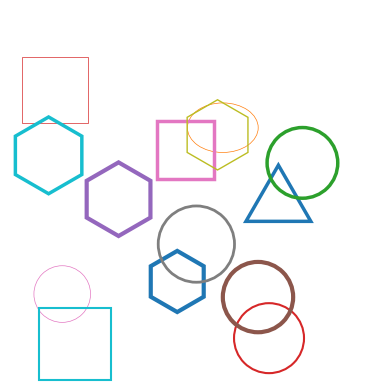[{"shape": "triangle", "thickness": 2.5, "radius": 0.49, "center": [0.723, 0.474]}, {"shape": "hexagon", "thickness": 3, "radius": 0.4, "center": [0.46, 0.269]}, {"shape": "oval", "thickness": 0.5, "radius": 0.46, "center": [0.579, 0.668]}, {"shape": "circle", "thickness": 2.5, "radius": 0.46, "center": [0.786, 0.577]}, {"shape": "circle", "thickness": 1.5, "radius": 0.45, "center": [0.699, 0.122]}, {"shape": "square", "thickness": 0.5, "radius": 0.43, "center": [0.142, 0.766]}, {"shape": "hexagon", "thickness": 3, "radius": 0.48, "center": [0.308, 0.483]}, {"shape": "circle", "thickness": 3, "radius": 0.46, "center": [0.67, 0.228]}, {"shape": "square", "thickness": 2.5, "radius": 0.37, "center": [0.481, 0.61]}, {"shape": "circle", "thickness": 0.5, "radius": 0.37, "center": [0.162, 0.236]}, {"shape": "circle", "thickness": 2, "radius": 0.5, "center": [0.51, 0.366]}, {"shape": "hexagon", "thickness": 1, "radius": 0.46, "center": [0.565, 0.65]}, {"shape": "square", "thickness": 1.5, "radius": 0.47, "center": [0.194, 0.105]}, {"shape": "hexagon", "thickness": 2.5, "radius": 0.5, "center": [0.126, 0.596]}]